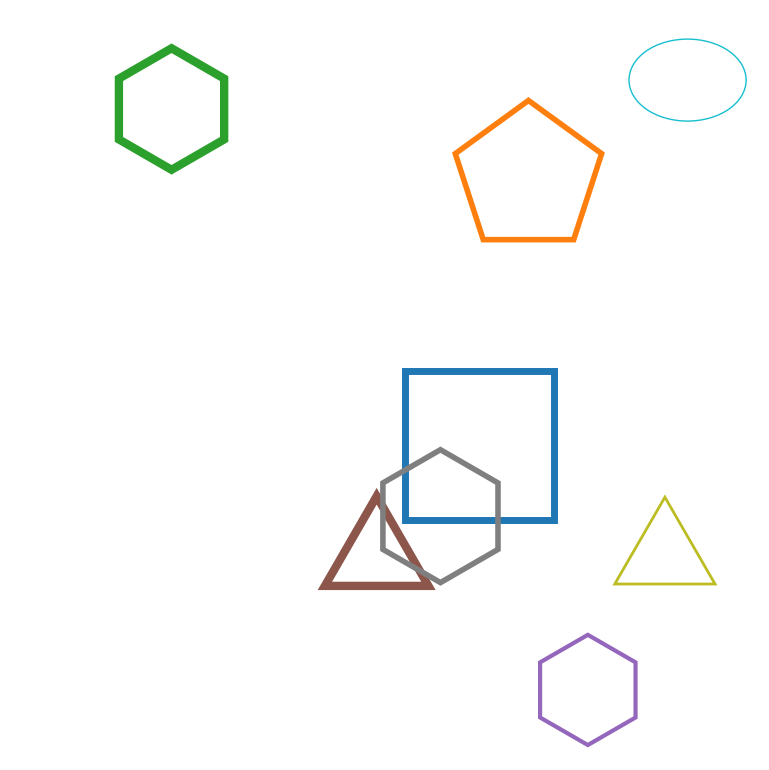[{"shape": "square", "thickness": 2.5, "radius": 0.48, "center": [0.623, 0.421]}, {"shape": "pentagon", "thickness": 2, "radius": 0.5, "center": [0.686, 0.77]}, {"shape": "hexagon", "thickness": 3, "radius": 0.39, "center": [0.223, 0.858]}, {"shape": "hexagon", "thickness": 1.5, "radius": 0.36, "center": [0.763, 0.104]}, {"shape": "triangle", "thickness": 3, "radius": 0.39, "center": [0.489, 0.278]}, {"shape": "hexagon", "thickness": 2, "radius": 0.43, "center": [0.572, 0.33]}, {"shape": "triangle", "thickness": 1, "radius": 0.38, "center": [0.864, 0.279]}, {"shape": "oval", "thickness": 0.5, "radius": 0.38, "center": [0.893, 0.896]}]